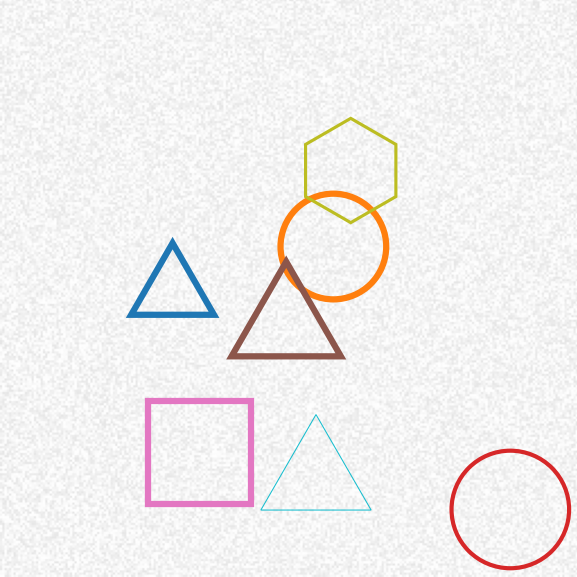[{"shape": "triangle", "thickness": 3, "radius": 0.41, "center": [0.299, 0.495]}, {"shape": "circle", "thickness": 3, "radius": 0.46, "center": [0.577, 0.572]}, {"shape": "circle", "thickness": 2, "radius": 0.51, "center": [0.884, 0.117]}, {"shape": "triangle", "thickness": 3, "radius": 0.55, "center": [0.496, 0.437]}, {"shape": "square", "thickness": 3, "radius": 0.45, "center": [0.345, 0.216]}, {"shape": "hexagon", "thickness": 1.5, "radius": 0.45, "center": [0.607, 0.704]}, {"shape": "triangle", "thickness": 0.5, "radius": 0.55, "center": [0.547, 0.171]}]